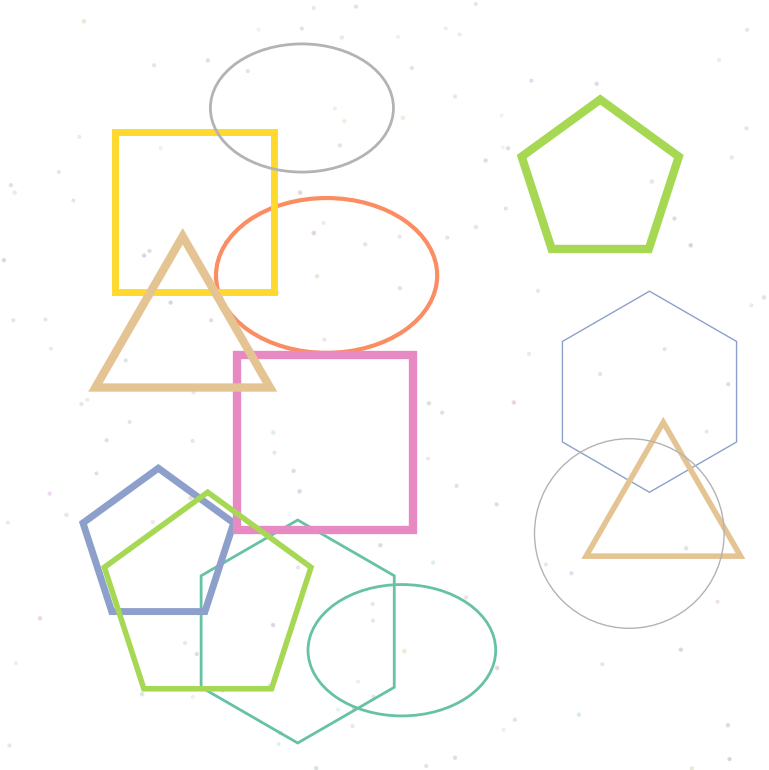[{"shape": "oval", "thickness": 1, "radius": 0.61, "center": [0.522, 0.156]}, {"shape": "hexagon", "thickness": 1, "radius": 0.72, "center": [0.387, 0.18]}, {"shape": "oval", "thickness": 1.5, "radius": 0.72, "center": [0.424, 0.642]}, {"shape": "pentagon", "thickness": 2.5, "radius": 0.51, "center": [0.206, 0.289]}, {"shape": "hexagon", "thickness": 0.5, "radius": 0.65, "center": [0.843, 0.491]}, {"shape": "square", "thickness": 3, "radius": 0.57, "center": [0.422, 0.425]}, {"shape": "pentagon", "thickness": 3, "radius": 0.54, "center": [0.78, 0.763]}, {"shape": "pentagon", "thickness": 2, "radius": 0.71, "center": [0.27, 0.22]}, {"shape": "square", "thickness": 2.5, "radius": 0.52, "center": [0.253, 0.724]}, {"shape": "triangle", "thickness": 3, "radius": 0.65, "center": [0.237, 0.562]}, {"shape": "triangle", "thickness": 2, "radius": 0.58, "center": [0.861, 0.336]}, {"shape": "circle", "thickness": 0.5, "radius": 0.62, "center": [0.817, 0.307]}, {"shape": "oval", "thickness": 1, "radius": 0.59, "center": [0.392, 0.86]}]